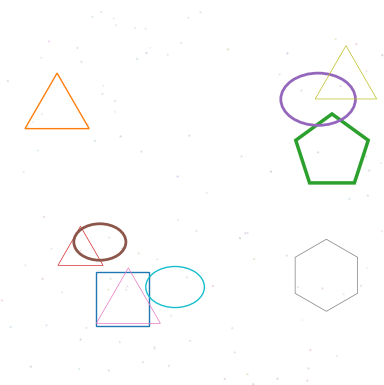[{"shape": "square", "thickness": 1, "radius": 0.35, "center": [0.318, 0.223]}, {"shape": "triangle", "thickness": 1, "radius": 0.48, "center": [0.148, 0.714]}, {"shape": "pentagon", "thickness": 2.5, "radius": 0.49, "center": [0.862, 0.605]}, {"shape": "triangle", "thickness": 0.5, "radius": 0.34, "center": [0.209, 0.345]}, {"shape": "oval", "thickness": 2, "radius": 0.48, "center": [0.826, 0.742]}, {"shape": "oval", "thickness": 2, "radius": 0.34, "center": [0.259, 0.371]}, {"shape": "triangle", "thickness": 0.5, "radius": 0.48, "center": [0.333, 0.208]}, {"shape": "hexagon", "thickness": 0.5, "radius": 0.47, "center": [0.848, 0.285]}, {"shape": "triangle", "thickness": 0.5, "radius": 0.46, "center": [0.899, 0.789]}, {"shape": "oval", "thickness": 1, "radius": 0.38, "center": [0.455, 0.254]}]